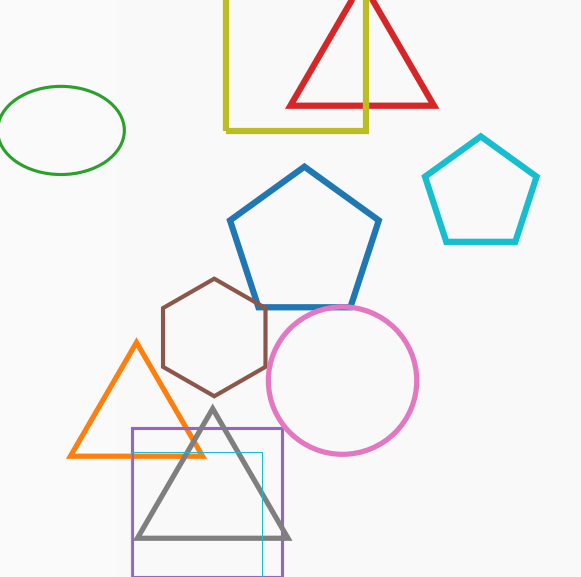[{"shape": "pentagon", "thickness": 3, "radius": 0.67, "center": [0.524, 0.576]}, {"shape": "triangle", "thickness": 2.5, "radius": 0.66, "center": [0.235, 0.275]}, {"shape": "oval", "thickness": 1.5, "radius": 0.55, "center": [0.105, 0.773]}, {"shape": "triangle", "thickness": 3, "radius": 0.71, "center": [0.623, 0.887]}, {"shape": "square", "thickness": 1.5, "radius": 0.64, "center": [0.356, 0.128]}, {"shape": "hexagon", "thickness": 2, "radius": 0.51, "center": [0.369, 0.415]}, {"shape": "circle", "thickness": 2.5, "radius": 0.64, "center": [0.589, 0.34]}, {"shape": "triangle", "thickness": 2.5, "radius": 0.75, "center": [0.366, 0.142]}, {"shape": "square", "thickness": 3, "radius": 0.6, "center": [0.509, 0.893]}, {"shape": "pentagon", "thickness": 3, "radius": 0.5, "center": [0.827, 0.662]}, {"shape": "square", "thickness": 0.5, "radius": 0.56, "center": [0.338, 0.103]}]